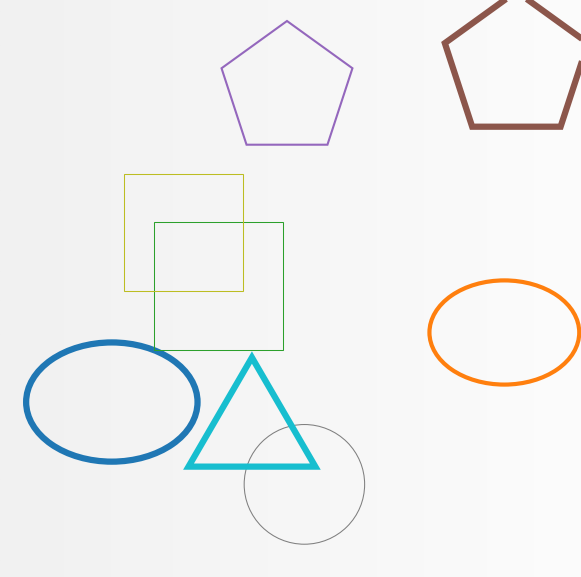[{"shape": "oval", "thickness": 3, "radius": 0.74, "center": [0.192, 0.303]}, {"shape": "oval", "thickness": 2, "radius": 0.64, "center": [0.868, 0.423]}, {"shape": "square", "thickness": 0.5, "radius": 0.55, "center": [0.376, 0.504]}, {"shape": "pentagon", "thickness": 1, "radius": 0.59, "center": [0.494, 0.844]}, {"shape": "pentagon", "thickness": 3, "radius": 0.65, "center": [0.888, 0.884]}, {"shape": "circle", "thickness": 0.5, "radius": 0.52, "center": [0.524, 0.16]}, {"shape": "square", "thickness": 0.5, "radius": 0.51, "center": [0.316, 0.597]}, {"shape": "triangle", "thickness": 3, "radius": 0.63, "center": [0.433, 0.254]}]